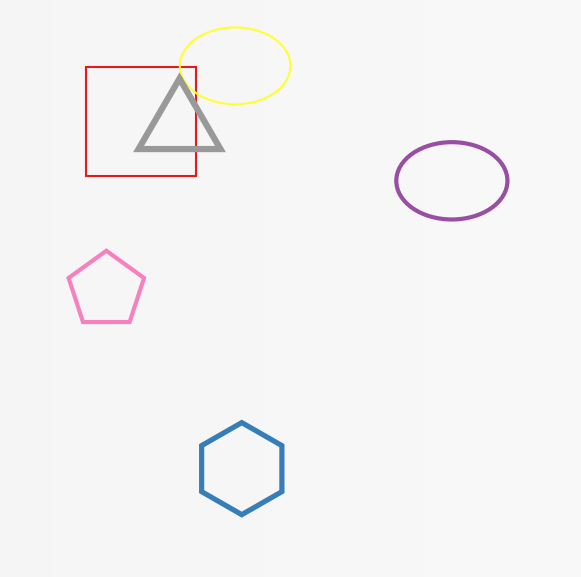[{"shape": "square", "thickness": 1, "radius": 0.47, "center": [0.243, 0.789]}, {"shape": "hexagon", "thickness": 2.5, "radius": 0.4, "center": [0.416, 0.188]}, {"shape": "oval", "thickness": 2, "radius": 0.48, "center": [0.777, 0.686]}, {"shape": "oval", "thickness": 1, "radius": 0.48, "center": [0.405, 0.885]}, {"shape": "pentagon", "thickness": 2, "radius": 0.34, "center": [0.183, 0.497]}, {"shape": "triangle", "thickness": 3, "radius": 0.41, "center": [0.309, 0.782]}]